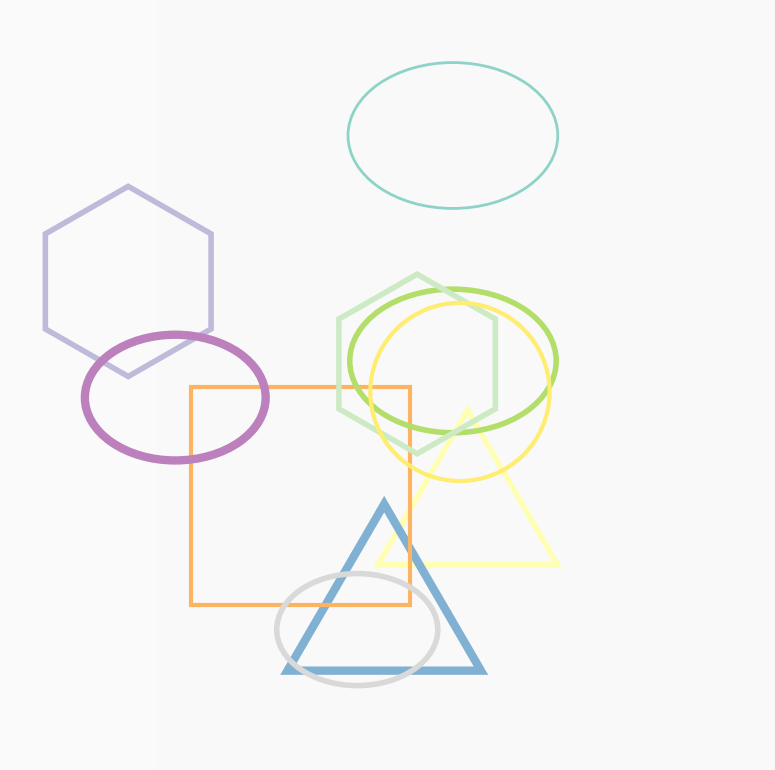[{"shape": "oval", "thickness": 1, "radius": 0.68, "center": [0.584, 0.824]}, {"shape": "triangle", "thickness": 2, "radius": 0.67, "center": [0.603, 0.334]}, {"shape": "hexagon", "thickness": 2, "radius": 0.62, "center": [0.165, 0.635]}, {"shape": "triangle", "thickness": 3, "radius": 0.72, "center": [0.496, 0.201]}, {"shape": "square", "thickness": 1.5, "radius": 0.71, "center": [0.388, 0.356]}, {"shape": "oval", "thickness": 2, "radius": 0.67, "center": [0.584, 0.531]}, {"shape": "oval", "thickness": 2, "radius": 0.52, "center": [0.461, 0.182]}, {"shape": "oval", "thickness": 3, "radius": 0.58, "center": [0.226, 0.484]}, {"shape": "hexagon", "thickness": 2, "radius": 0.58, "center": [0.538, 0.527]}, {"shape": "circle", "thickness": 1.5, "radius": 0.58, "center": [0.593, 0.491]}]